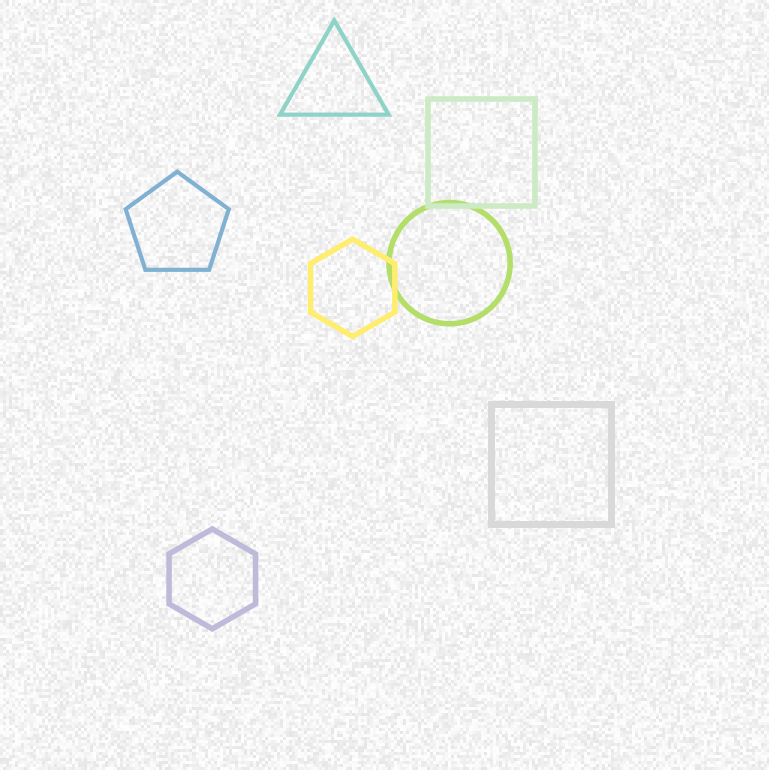[{"shape": "triangle", "thickness": 1.5, "radius": 0.41, "center": [0.434, 0.892]}, {"shape": "hexagon", "thickness": 2, "radius": 0.32, "center": [0.276, 0.248]}, {"shape": "pentagon", "thickness": 1.5, "radius": 0.35, "center": [0.23, 0.707]}, {"shape": "circle", "thickness": 2, "radius": 0.39, "center": [0.584, 0.658]}, {"shape": "square", "thickness": 2.5, "radius": 0.39, "center": [0.716, 0.397]}, {"shape": "square", "thickness": 2, "radius": 0.35, "center": [0.625, 0.802]}, {"shape": "hexagon", "thickness": 2, "radius": 0.32, "center": [0.458, 0.626]}]